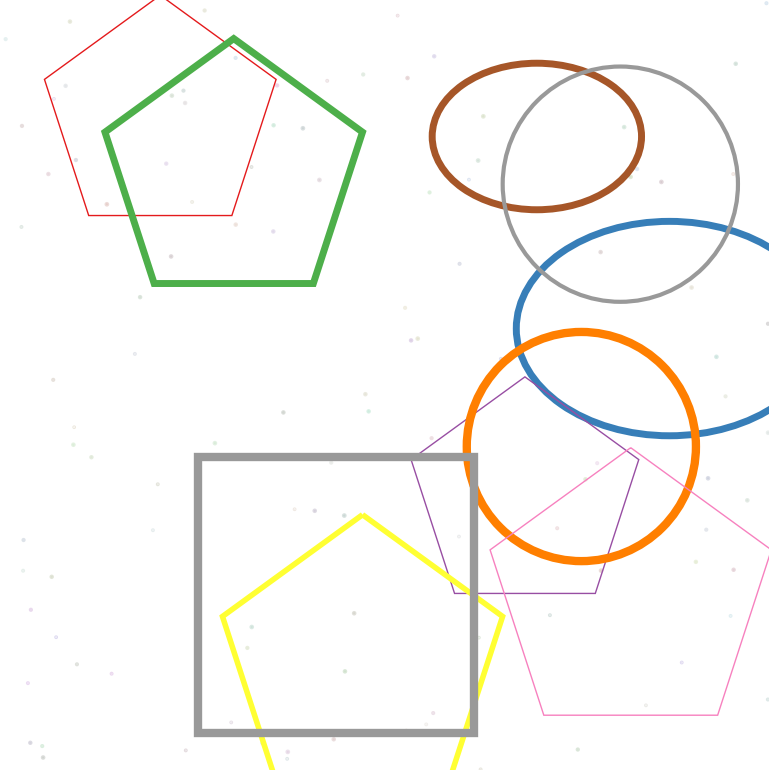[{"shape": "pentagon", "thickness": 0.5, "radius": 0.79, "center": [0.208, 0.848]}, {"shape": "oval", "thickness": 2.5, "radius": 0.99, "center": [0.869, 0.573]}, {"shape": "pentagon", "thickness": 2.5, "radius": 0.88, "center": [0.304, 0.774]}, {"shape": "pentagon", "thickness": 0.5, "radius": 0.78, "center": [0.682, 0.355]}, {"shape": "circle", "thickness": 3, "radius": 0.74, "center": [0.755, 0.42]}, {"shape": "pentagon", "thickness": 2, "radius": 0.96, "center": [0.471, 0.14]}, {"shape": "oval", "thickness": 2.5, "radius": 0.68, "center": [0.697, 0.823]}, {"shape": "pentagon", "thickness": 0.5, "radius": 0.96, "center": [0.819, 0.227]}, {"shape": "circle", "thickness": 1.5, "radius": 0.76, "center": [0.806, 0.761]}, {"shape": "square", "thickness": 3, "radius": 0.9, "center": [0.437, 0.227]}]